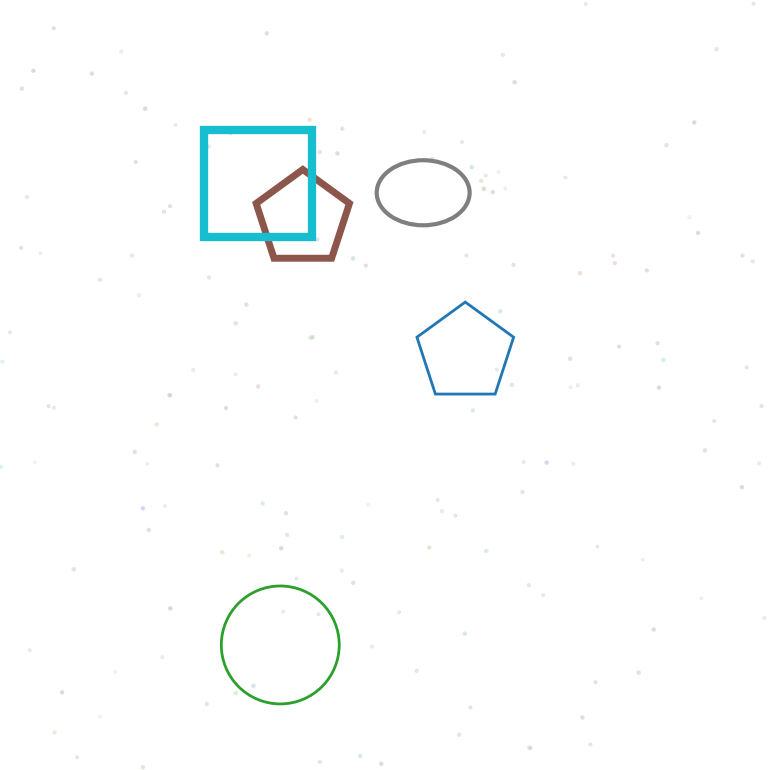[{"shape": "pentagon", "thickness": 1, "radius": 0.33, "center": [0.604, 0.542]}, {"shape": "circle", "thickness": 1, "radius": 0.38, "center": [0.364, 0.162]}, {"shape": "pentagon", "thickness": 2.5, "radius": 0.32, "center": [0.393, 0.716]}, {"shape": "oval", "thickness": 1.5, "radius": 0.3, "center": [0.55, 0.75]}, {"shape": "square", "thickness": 3, "radius": 0.35, "center": [0.335, 0.762]}]